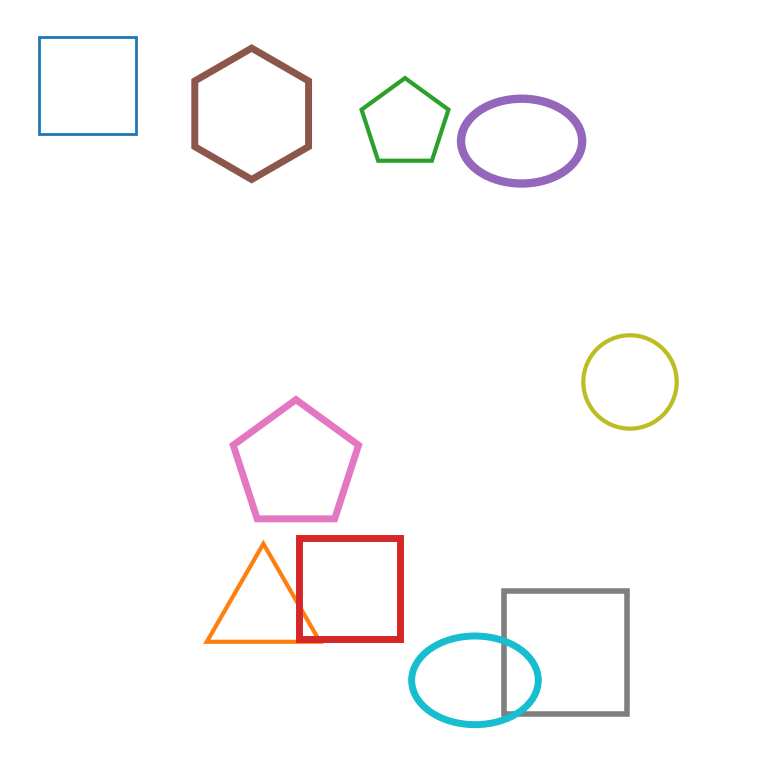[{"shape": "square", "thickness": 1, "radius": 0.32, "center": [0.114, 0.889]}, {"shape": "triangle", "thickness": 1.5, "radius": 0.42, "center": [0.342, 0.209]}, {"shape": "pentagon", "thickness": 1.5, "radius": 0.3, "center": [0.526, 0.839]}, {"shape": "square", "thickness": 2.5, "radius": 0.33, "center": [0.454, 0.235]}, {"shape": "oval", "thickness": 3, "radius": 0.39, "center": [0.677, 0.817]}, {"shape": "hexagon", "thickness": 2.5, "radius": 0.43, "center": [0.327, 0.852]}, {"shape": "pentagon", "thickness": 2.5, "radius": 0.43, "center": [0.384, 0.395]}, {"shape": "square", "thickness": 2, "radius": 0.4, "center": [0.735, 0.153]}, {"shape": "circle", "thickness": 1.5, "radius": 0.3, "center": [0.818, 0.504]}, {"shape": "oval", "thickness": 2.5, "radius": 0.41, "center": [0.617, 0.116]}]